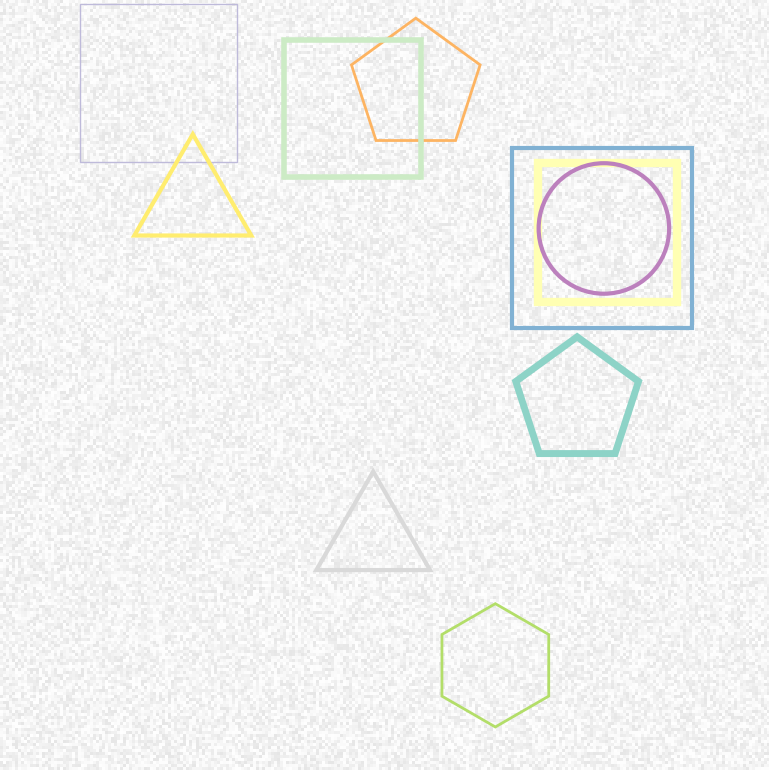[{"shape": "pentagon", "thickness": 2.5, "radius": 0.42, "center": [0.75, 0.479]}, {"shape": "square", "thickness": 3, "radius": 0.45, "center": [0.789, 0.698]}, {"shape": "square", "thickness": 0.5, "radius": 0.51, "center": [0.206, 0.892]}, {"shape": "square", "thickness": 1.5, "radius": 0.58, "center": [0.782, 0.691]}, {"shape": "pentagon", "thickness": 1, "radius": 0.44, "center": [0.54, 0.889]}, {"shape": "hexagon", "thickness": 1, "radius": 0.4, "center": [0.643, 0.136]}, {"shape": "triangle", "thickness": 1.5, "radius": 0.43, "center": [0.485, 0.302]}, {"shape": "circle", "thickness": 1.5, "radius": 0.42, "center": [0.784, 0.703]}, {"shape": "square", "thickness": 2, "radius": 0.44, "center": [0.458, 0.859]}, {"shape": "triangle", "thickness": 1.5, "radius": 0.44, "center": [0.25, 0.738]}]